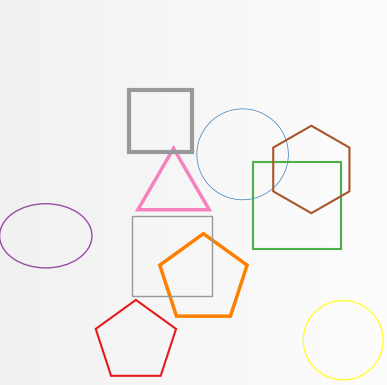[{"shape": "pentagon", "thickness": 1.5, "radius": 0.54, "center": [0.351, 0.112]}, {"shape": "circle", "thickness": 0.5, "radius": 0.59, "center": [0.626, 0.599]}, {"shape": "square", "thickness": 1.5, "radius": 0.57, "center": [0.767, 0.467]}, {"shape": "oval", "thickness": 1, "radius": 0.6, "center": [0.118, 0.387]}, {"shape": "pentagon", "thickness": 2.5, "radius": 0.59, "center": [0.525, 0.275]}, {"shape": "circle", "thickness": 1, "radius": 0.52, "center": [0.886, 0.116]}, {"shape": "hexagon", "thickness": 1.5, "radius": 0.57, "center": [0.803, 0.56]}, {"shape": "triangle", "thickness": 2.5, "radius": 0.53, "center": [0.448, 0.508]}, {"shape": "square", "thickness": 3, "radius": 0.41, "center": [0.413, 0.685]}, {"shape": "square", "thickness": 1, "radius": 0.51, "center": [0.443, 0.335]}]